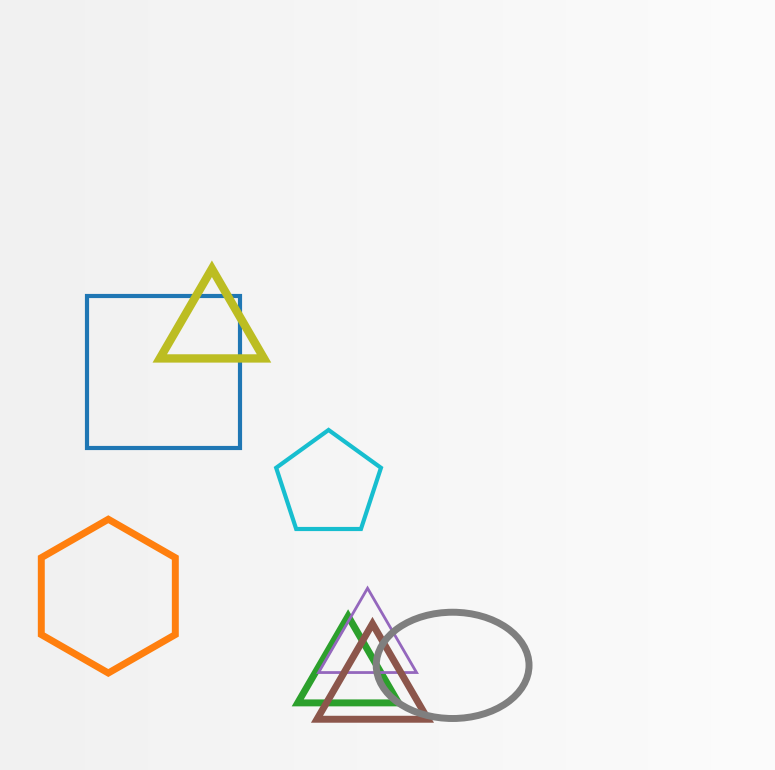[{"shape": "square", "thickness": 1.5, "radius": 0.49, "center": [0.211, 0.517]}, {"shape": "hexagon", "thickness": 2.5, "radius": 0.5, "center": [0.14, 0.226]}, {"shape": "triangle", "thickness": 2.5, "radius": 0.38, "center": [0.449, 0.125]}, {"shape": "triangle", "thickness": 1, "radius": 0.36, "center": [0.474, 0.163]}, {"shape": "triangle", "thickness": 2.5, "radius": 0.41, "center": [0.481, 0.107]}, {"shape": "oval", "thickness": 2.5, "radius": 0.49, "center": [0.584, 0.136]}, {"shape": "triangle", "thickness": 3, "radius": 0.39, "center": [0.273, 0.573]}, {"shape": "pentagon", "thickness": 1.5, "radius": 0.36, "center": [0.424, 0.37]}]